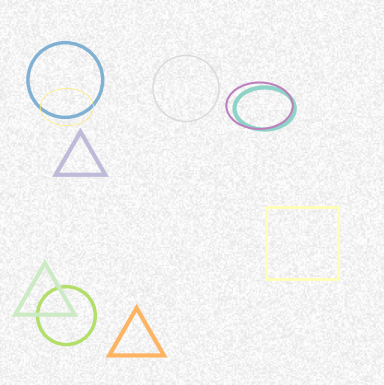[{"shape": "oval", "thickness": 3, "radius": 0.39, "center": [0.687, 0.718]}, {"shape": "square", "thickness": 2, "radius": 0.47, "center": [0.785, 0.37]}, {"shape": "triangle", "thickness": 3, "radius": 0.37, "center": [0.209, 0.583]}, {"shape": "circle", "thickness": 2.5, "radius": 0.49, "center": [0.17, 0.792]}, {"shape": "triangle", "thickness": 3, "radius": 0.41, "center": [0.355, 0.118]}, {"shape": "circle", "thickness": 2.5, "radius": 0.38, "center": [0.172, 0.18]}, {"shape": "circle", "thickness": 1, "radius": 0.43, "center": [0.483, 0.77]}, {"shape": "oval", "thickness": 1.5, "radius": 0.43, "center": [0.674, 0.725]}, {"shape": "triangle", "thickness": 3, "radius": 0.45, "center": [0.117, 0.227]}, {"shape": "oval", "thickness": 0.5, "radius": 0.35, "center": [0.174, 0.722]}]